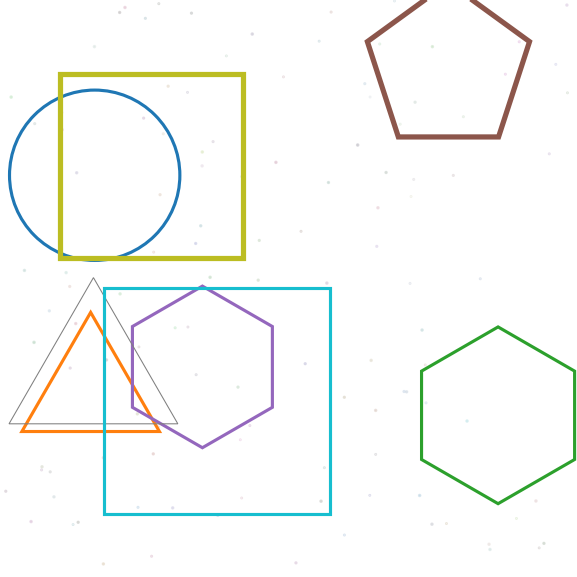[{"shape": "circle", "thickness": 1.5, "radius": 0.74, "center": [0.164, 0.696]}, {"shape": "triangle", "thickness": 1.5, "radius": 0.69, "center": [0.157, 0.321]}, {"shape": "hexagon", "thickness": 1.5, "radius": 0.77, "center": [0.862, 0.28]}, {"shape": "hexagon", "thickness": 1.5, "radius": 0.7, "center": [0.35, 0.364]}, {"shape": "pentagon", "thickness": 2.5, "radius": 0.74, "center": [0.777, 0.881]}, {"shape": "triangle", "thickness": 0.5, "radius": 0.84, "center": [0.162, 0.35]}, {"shape": "square", "thickness": 2.5, "radius": 0.8, "center": [0.262, 0.712]}, {"shape": "square", "thickness": 1.5, "radius": 0.98, "center": [0.375, 0.305]}]